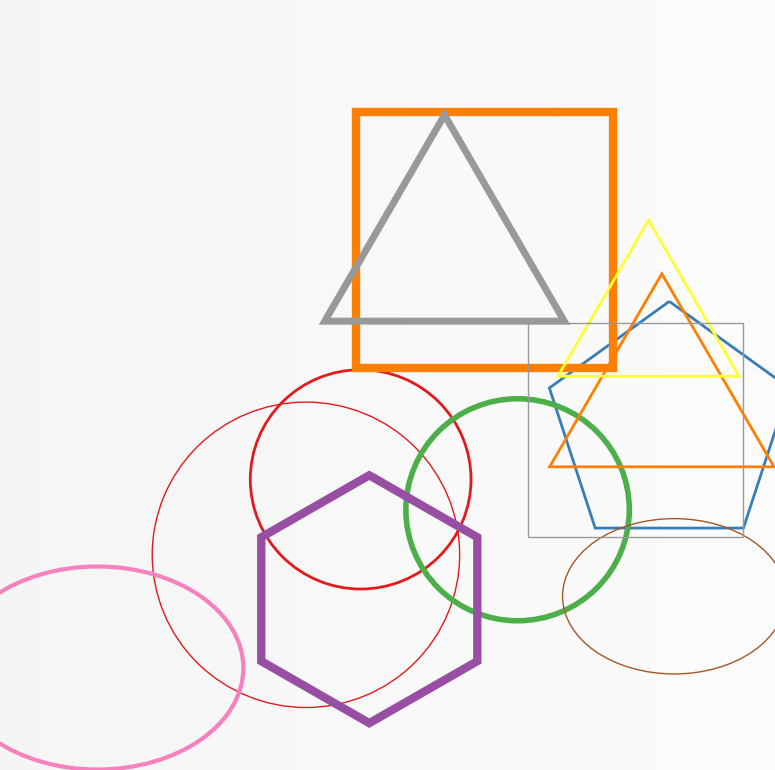[{"shape": "circle", "thickness": 1, "radius": 0.71, "center": [0.465, 0.377]}, {"shape": "circle", "thickness": 0.5, "radius": 0.99, "center": [0.395, 0.279]}, {"shape": "pentagon", "thickness": 1, "radius": 0.81, "center": [0.864, 0.446]}, {"shape": "circle", "thickness": 2, "radius": 0.72, "center": [0.668, 0.338]}, {"shape": "hexagon", "thickness": 3, "radius": 0.8, "center": [0.477, 0.222]}, {"shape": "square", "thickness": 3, "radius": 0.83, "center": [0.625, 0.688]}, {"shape": "triangle", "thickness": 1, "radius": 0.84, "center": [0.854, 0.477]}, {"shape": "triangle", "thickness": 1, "radius": 0.67, "center": [0.837, 0.579]}, {"shape": "oval", "thickness": 0.5, "radius": 0.72, "center": [0.87, 0.226]}, {"shape": "oval", "thickness": 1.5, "radius": 0.94, "center": [0.126, 0.132]}, {"shape": "triangle", "thickness": 2.5, "radius": 0.89, "center": [0.574, 0.672]}, {"shape": "square", "thickness": 0.5, "radius": 0.69, "center": [0.82, 0.442]}]